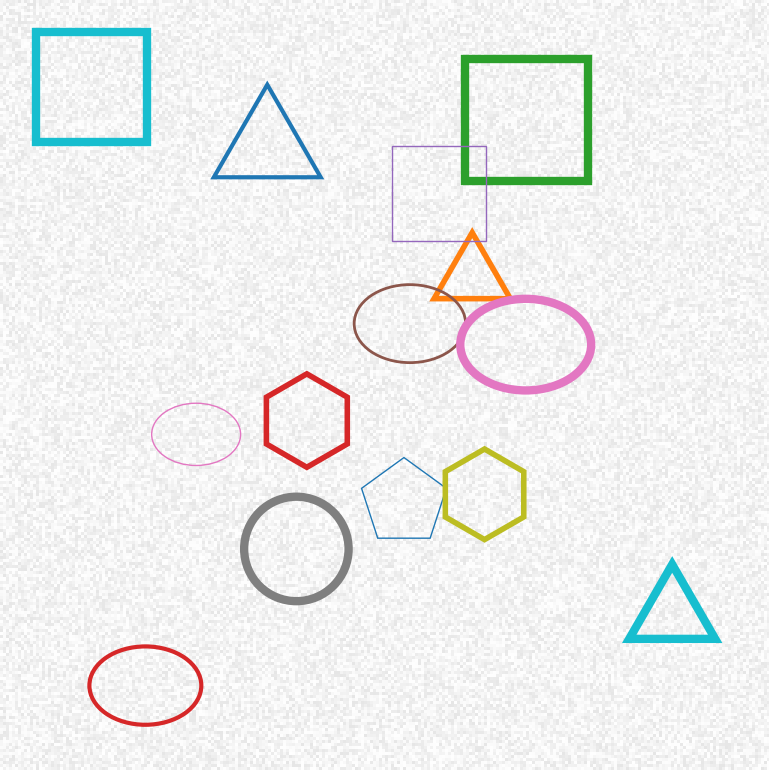[{"shape": "triangle", "thickness": 1.5, "radius": 0.4, "center": [0.347, 0.81]}, {"shape": "pentagon", "thickness": 0.5, "radius": 0.29, "center": [0.525, 0.348]}, {"shape": "triangle", "thickness": 2, "radius": 0.29, "center": [0.613, 0.641]}, {"shape": "square", "thickness": 3, "radius": 0.4, "center": [0.684, 0.844]}, {"shape": "hexagon", "thickness": 2, "radius": 0.3, "center": [0.398, 0.454]}, {"shape": "oval", "thickness": 1.5, "radius": 0.36, "center": [0.189, 0.11]}, {"shape": "square", "thickness": 0.5, "radius": 0.31, "center": [0.57, 0.748]}, {"shape": "oval", "thickness": 1, "radius": 0.36, "center": [0.532, 0.58]}, {"shape": "oval", "thickness": 3, "radius": 0.42, "center": [0.683, 0.552]}, {"shape": "oval", "thickness": 0.5, "radius": 0.29, "center": [0.255, 0.436]}, {"shape": "circle", "thickness": 3, "radius": 0.34, "center": [0.385, 0.287]}, {"shape": "hexagon", "thickness": 2, "radius": 0.29, "center": [0.629, 0.358]}, {"shape": "triangle", "thickness": 3, "radius": 0.32, "center": [0.873, 0.203]}, {"shape": "square", "thickness": 3, "radius": 0.36, "center": [0.119, 0.887]}]